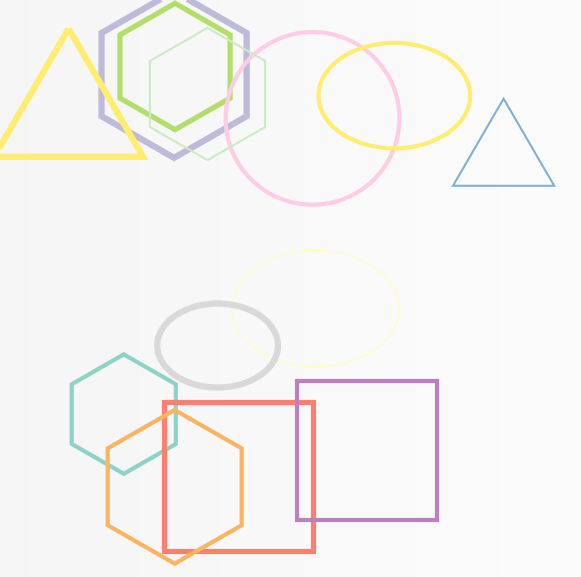[{"shape": "hexagon", "thickness": 2, "radius": 0.52, "center": [0.213, 0.282]}, {"shape": "oval", "thickness": 0.5, "radius": 0.72, "center": [0.542, 0.465]}, {"shape": "hexagon", "thickness": 3, "radius": 0.72, "center": [0.299, 0.87]}, {"shape": "square", "thickness": 2.5, "radius": 0.64, "center": [0.41, 0.174]}, {"shape": "triangle", "thickness": 1, "radius": 0.5, "center": [0.866, 0.728]}, {"shape": "hexagon", "thickness": 2, "radius": 0.67, "center": [0.301, 0.156]}, {"shape": "hexagon", "thickness": 2.5, "radius": 0.55, "center": [0.301, 0.884]}, {"shape": "circle", "thickness": 2, "radius": 0.75, "center": [0.538, 0.794]}, {"shape": "oval", "thickness": 3, "radius": 0.52, "center": [0.374, 0.401]}, {"shape": "square", "thickness": 2, "radius": 0.6, "center": [0.632, 0.219]}, {"shape": "hexagon", "thickness": 1, "radius": 0.57, "center": [0.357, 0.836]}, {"shape": "oval", "thickness": 2, "radius": 0.65, "center": [0.678, 0.834]}, {"shape": "triangle", "thickness": 3, "radius": 0.74, "center": [0.118, 0.802]}]